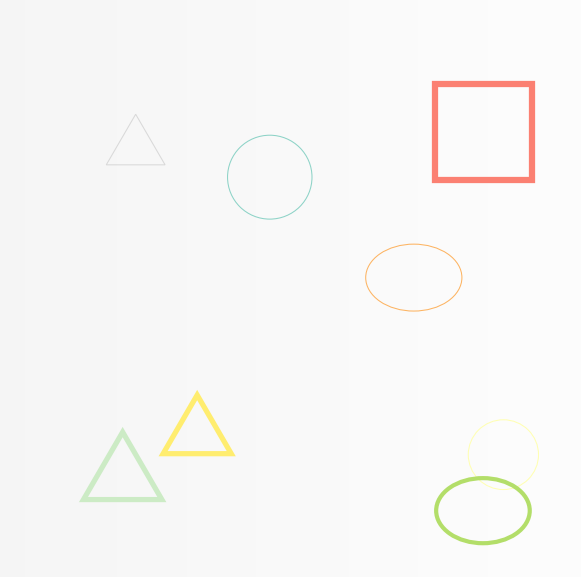[{"shape": "circle", "thickness": 0.5, "radius": 0.36, "center": [0.464, 0.692]}, {"shape": "circle", "thickness": 0.5, "radius": 0.3, "center": [0.866, 0.212]}, {"shape": "square", "thickness": 3, "radius": 0.42, "center": [0.832, 0.771]}, {"shape": "oval", "thickness": 0.5, "radius": 0.41, "center": [0.712, 0.518]}, {"shape": "oval", "thickness": 2, "radius": 0.4, "center": [0.831, 0.115]}, {"shape": "triangle", "thickness": 0.5, "radius": 0.29, "center": [0.233, 0.743]}, {"shape": "triangle", "thickness": 2.5, "radius": 0.39, "center": [0.211, 0.173]}, {"shape": "triangle", "thickness": 2.5, "radius": 0.34, "center": [0.339, 0.247]}]